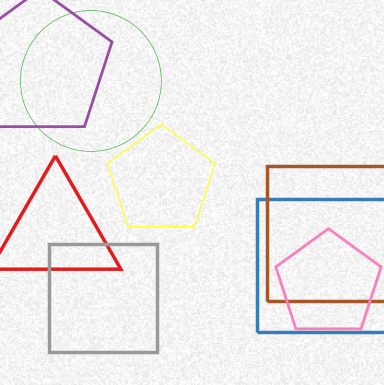[{"shape": "triangle", "thickness": 2.5, "radius": 0.98, "center": [0.144, 0.399]}, {"shape": "square", "thickness": 2.5, "radius": 0.86, "center": [0.841, 0.311]}, {"shape": "circle", "thickness": 0.5, "radius": 0.92, "center": [0.236, 0.79]}, {"shape": "pentagon", "thickness": 2, "radius": 0.98, "center": [0.104, 0.83]}, {"shape": "pentagon", "thickness": 1, "radius": 0.73, "center": [0.419, 0.53]}, {"shape": "square", "thickness": 2.5, "radius": 0.88, "center": [0.869, 0.393]}, {"shape": "pentagon", "thickness": 2, "radius": 0.72, "center": [0.853, 0.262]}, {"shape": "square", "thickness": 2.5, "radius": 0.7, "center": [0.268, 0.226]}]